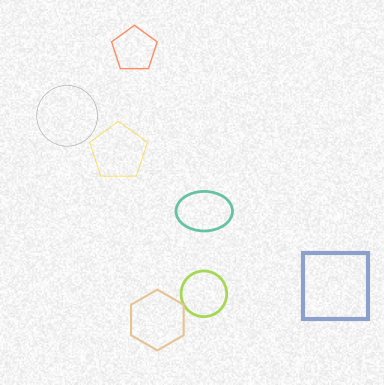[{"shape": "oval", "thickness": 2, "radius": 0.37, "center": [0.53, 0.451]}, {"shape": "pentagon", "thickness": 1, "radius": 0.31, "center": [0.349, 0.872]}, {"shape": "square", "thickness": 3, "radius": 0.43, "center": [0.871, 0.257]}, {"shape": "circle", "thickness": 2, "radius": 0.3, "center": [0.53, 0.237]}, {"shape": "pentagon", "thickness": 0.5, "radius": 0.39, "center": [0.308, 0.606]}, {"shape": "hexagon", "thickness": 1.5, "radius": 0.39, "center": [0.409, 0.169]}, {"shape": "circle", "thickness": 0.5, "radius": 0.4, "center": [0.174, 0.699]}]